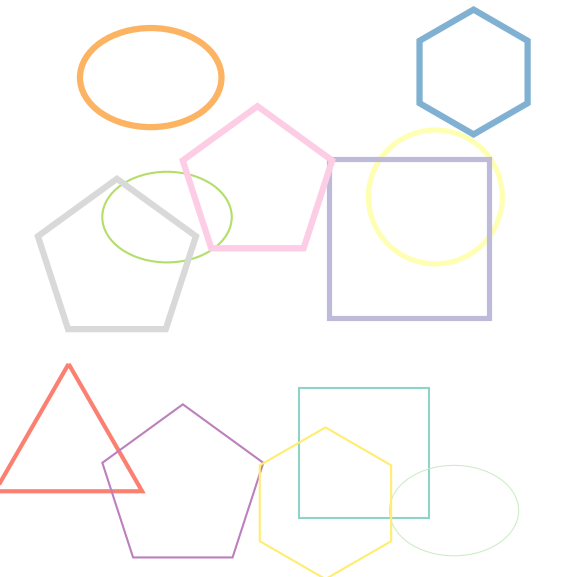[{"shape": "square", "thickness": 1, "radius": 0.56, "center": [0.63, 0.215]}, {"shape": "circle", "thickness": 2.5, "radius": 0.58, "center": [0.754, 0.658]}, {"shape": "square", "thickness": 2.5, "radius": 0.69, "center": [0.709, 0.587]}, {"shape": "triangle", "thickness": 2, "radius": 0.73, "center": [0.119, 0.222]}, {"shape": "hexagon", "thickness": 3, "radius": 0.54, "center": [0.82, 0.874]}, {"shape": "oval", "thickness": 3, "radius": 0.61, "center": [0.261, 0.865]}, {"shape": "oval", "thickness": 1, "radius": 0.56, "center": [0.289, 0.623]}, {"shape": "pentagon", "thickness": 3, "radius": 0.68, "center": [0.446, 0.679]}, {"shape": "pentagon", "thickness": 3, "radius": 0.72, "center": [0.202, 0.546]}, {"shape": "pentagon", "thickness": 1, "radius": 0.73, "center": [0.317, 0.152]}, {"shape": "oval", "thickness": 0.5, "radius": 0.56, "center": [0.786, 0.115]}, {"shape": "hexagon", "thickness": 1, "radius": 0.66, "center": [0.564, 0.128]}]